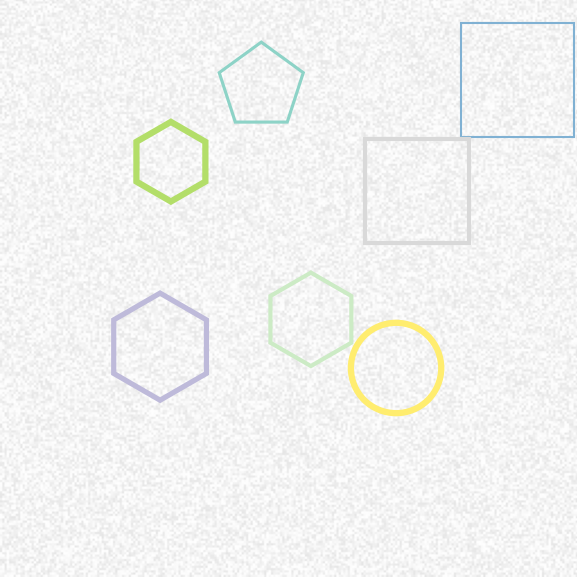[{"shape": "pentagon", "thickness": 1.5, "radius": 0.38, "center": [0.452, 0.85]}, {"shape": "hexagon", "thickness": 2.5, "radius": 0.46, "center": [0.277, 0.399]}, {"shape": "square", "thickness": 1, "radius": 0.49, "center": [0.896, 0.86]}, {"shape": "hexagon", "thickness": 3, "radius": 0.34, "center": [0.296, 0.719]}, {"shape": "square", "thickness": 2, "radius": 0.45, "center": [0.722, 0.668]}, {"shape": "hexagon", "thickness": 2, "radius": 0.4, "center": [0.538, 0.446]}, {"shape": "circle", "thickness": 3, "radius": 0.39, "center": [0.686, 0.362]}]